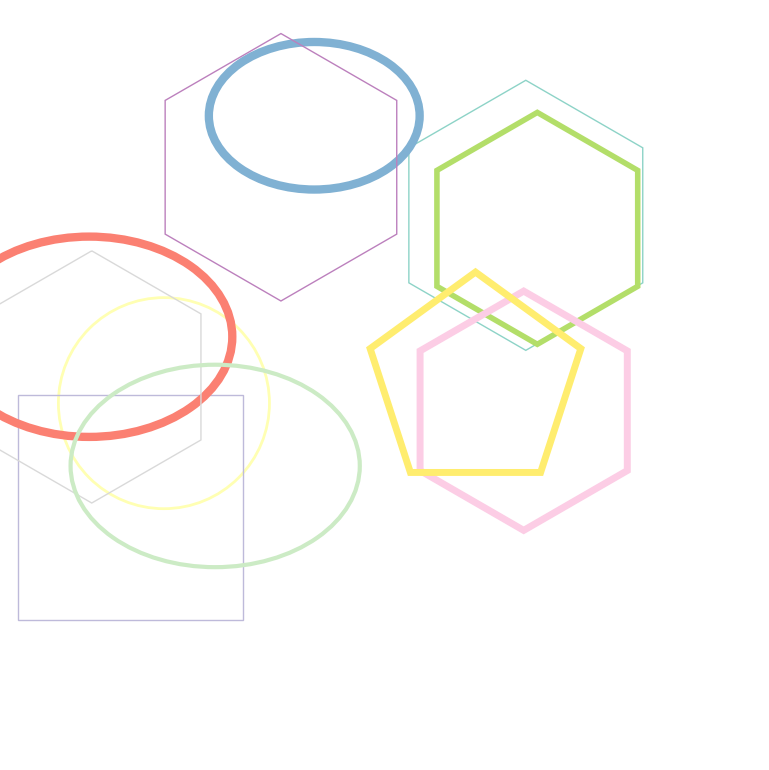[{"shape": "hexagon", "thickness": 0.5, "radius": 0.88, "center": [0.683, 0.72]}, {"shape": "circle", "thickness": 1, "radius": 0.69, "center": [0.213, 0.476]}, {"shape": "square", "thickness": 0.5, "radius": 0.73, "center": [0.169, 0.341]}, {"shape": "oval", "thickness": 3, "radius": 0.93, "center": [0.116, 0.563]}, {"shape": "oval", "thickness": 3, "radius": 0.68, "center": [0.408, 0.85]}, {"shape": "hexagon", "thickness": 2, "radius": 0.75, "center": [0.698, 0.703]}, {"shape": "hexagon", "thickness": 2.5, "radius": 0.78, "center": [0.68, 0.467]}, {"shape": "hexagon", "thickness": 0.5, "radius": 0.82, "center": [0.119, 0.51]}, {"shape": "hexagon", "thickness": 0.5, "radius": 0.87, "center": [0.365, 0.783]}, {"shape": "oval", "thickness": 1.5, "radius": 0.94, "center": [0.279, 0.395]}, {"shape": "pentagon", "thickness": 2.5, "radius": 0.72, "center": [0.618, 0.503]}]